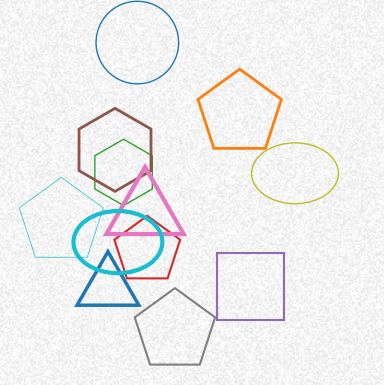[{"shape": "circle", "thickness": 1, "radius": 0.54, "center": [0.357, 0.889]}, {"shape": "triangle", "thickness": 2.5, "radius": 0.46, "center": [0.28, 0.254]}, {"shape": "pentagon", "thickness": 2, "radius": 0.57, "center": [0.623, 0.707]}, {"shape": "hexagon", "thickness": 1, "radius": 0.43, "center": [0.321, 0.552]}, {"shape": "pentagon", "thickness": 1.5, "radius": 0.45, "center": [0.383, 0.35]}, {"shape": "square", "thickness": 1.5, "radius": 0.44, "center": [0.651, 0.255]}, {"shape": "hexagon", "thickness": 2, "radius": 0.54, "center": [0.299, 0.611]}, {"shape": "triangle", "thickness": 3, "radius": 0.58, "center": [0.377, 0.45]}, {"shape": "pentagon", "thickness": 1.5, "radius": 0.55, "center": [0.454, 0.142]}, {"shape": "oval", "thickness": 1, "radius": 0.56, "center": [0.766, 0.55]}, {"shape": "pentagon", "thickness": 0.5, "radius": 0.57, "center": [0.159, 0.425]}, {"shape": "oval", "thickness": 3, "radius": 0.58, "center": [0.306, 0.371]}]